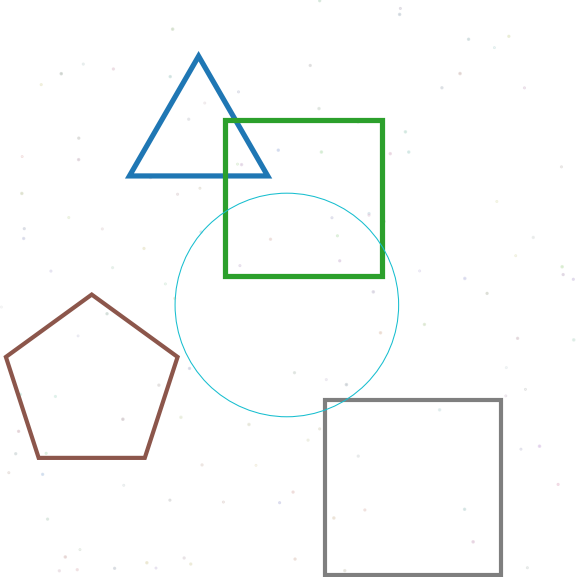[{"shape": "triangle", "thickness": 2.5, "radius": 0.69, "center": [0.344, 0.764]}, {"shape": "square", "thickness": 2.5, "radius": 0.68, "center": [0.525, 0.656]}, {"shape": "pentagon", "thickness": 2, "radius": 0.78, "center": [0.159, 0.333]}, {"shape": "square", "thickness": 2, "radius": 0.76, "center": [0.715, 0.155]}, {"shape": "circle", "thickness": 0.5, "radius": 0.97, "center": [0.497, 0.471]}]